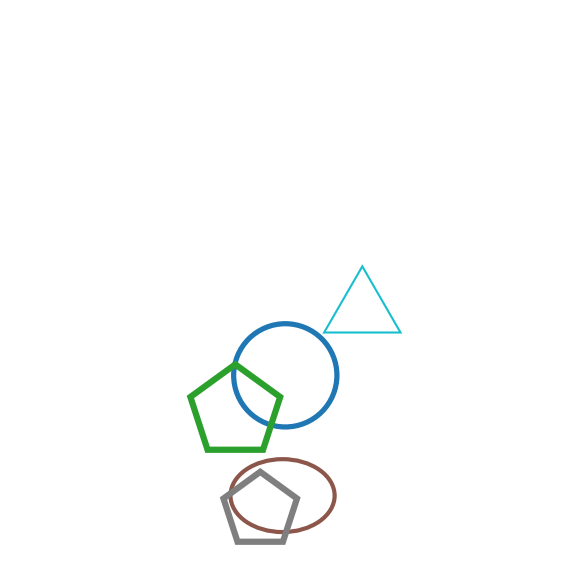[{"shape": "circle", "thickness": 2.5, "radius": 0.45, "center": [0.494, 0.349]}, {"shape": "pentagon", "thickness": 3, "radius": 0.41, "center": [0.407, 0.286]}, {"shape": "oval", "thickness": 2, "radius": 0.45, "center": [0.489, 0.141]}, {"shape": "pentagon", "thickness": 3, "radius": 0.33, "center": [0.451, 0.115]}, {"shape": "triangle", "thickness": 1, "radius": 0.38, "center": [0.627, 0.462]}]